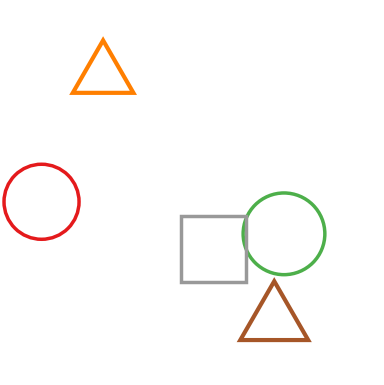[{"shape": "circle", "thickness": 2.5, "radius": 0.49, "center": [0.108, 0.476]}, {"shape": "circle", "thickness": 2.5, "radius": 0.53, "center": [0.738, 0.393]}, {"shape": "triangle", "thickness": 3, "radius": 0.45, "center": [0.268, 0.804]}, {"shape": "triangle", "thickness": 3, "radius": 0.51, "center": [0.712, 0.168]}, {"shape": "square", "thickness": 2.5, "radius": 0.42, "center": [0.555, 0.353]}]